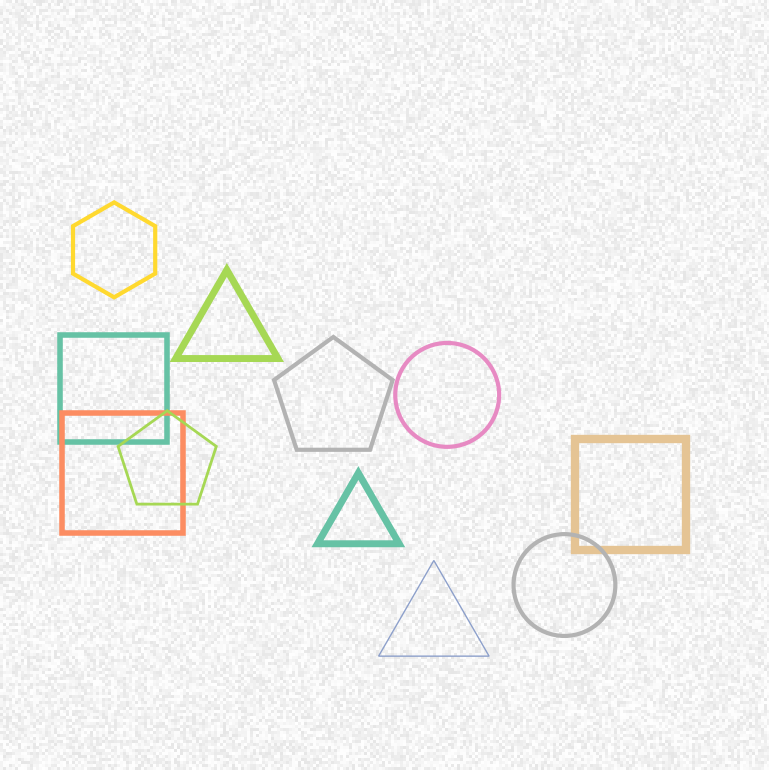[{"shape": "square", "thickness": 2, "radius": 0.35, "center": [0.147, 0.495]}, {"shape": "triangle", "thickness": 2.5, "radius": 0.31, "center": [0.465, 0.324]}, {"shape": "square", "thickness": 2, "radius": 0.39, "center": [0.159, 0.386]}, {"shape": "triangle", "thickness": 0.5, "radius": 0.41, "center": [0.563, 0.189]}, {"shape": "circle", "thickness": 1.5, "radius": 0.34, "center": [0.581, 0.487]}, {"shape": "triangle", "thickness": 2.5, "radius": 0.38, "center": [0.295, 0.573]}, {"shape": "pentagon", "thickness": 1, "radius": 0.34, "center": [0.217, 0.4]}, {"shape": "hexagon", "thickness": 1.5, "radius": 0.31, "center": [0.148, 0.676]}, {"shape": "square", "thickness": 3, "radius": 0.36, "center": [0.819, 0.358]}, {"shape": "circle", "thickness": 1.5, "radius": 0.33, "center": [0.733, 0.24]}, {"shape": "pentagon", "thickness": 1.5, "radius": 0.4, "center": [0.433, 0.481]}]